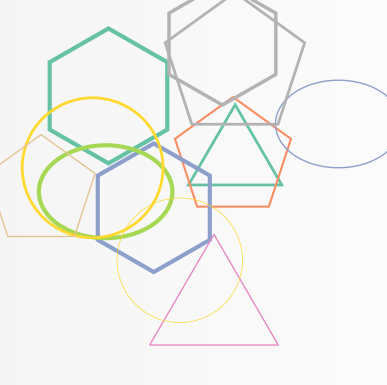[{"shape": "triangle", "thickness": 2, "radius": 0.69, "center": [0.607, 0.589]}, {"shape": "hexagon", "thickness": 3, "radius": 0.88, "center": [0.28, 0.751]}, {"shape": "pentagon", "thickness": 1.5, "radius": 0.79, "center": [0.601, 0.591]}, {"shape": "oval", "thickness": 1, "radius": 0.81, "center": [0.873, 0.678]}, {"shape": "hexagon", "thickness": 3, "radius": 0.83, "center": [0.397, 0.46]}, {"shape": "triangle", "thickness": 1, "radius": 0.96, "center": [0.552, 0.2]}, {"shape": "oval", "thickness": 3, "radius": 0.86, "center": [0.273, 0.502]}, {"shape": "circle", "thickness": 2, "radius": 0.91, "center": [0.239, 0.564]}, {"shape": "circle", "thickness": 0.5, "radius": 0.81, "center": [0.464, 0.324]}, {"shape": "pentagon", "thickness": 1, "radius": 0.73, "center": [0.106, 0.504]}, {"shape": "pentagon", "thickness": 2, "radius": 0.95, "center": [0.606, 0.83]}, {"shape": "hexagon", "thickness": 2.5, "radius": 0.8, "center": [0.574, 0.886]}]